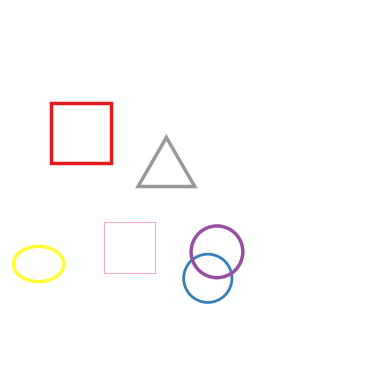[{"shape": "square", "thickness": 2.5, "radius": 0.39, "center": [0.211, 0.655]}, {"shape": "circle", "thickness": 2, "radius": 0.31, "center": [0.54, 0.277]}, {"shape": "circle", "thickness": 2.5, "radius": 0.34, "center": [0.564, 0.346]}, {"shape": "oval", "thickness": 2.5, "radius": 0.33, "center": [0.1, 0.314]}, {"shape": "square", "thickness": 0.5, "radius": 0.33, "center": [0.337, 0.357]}, {"shape": "triangle", "thickness": 2.5, "radius": 0.42, "center": [0.432, 0.558]}]